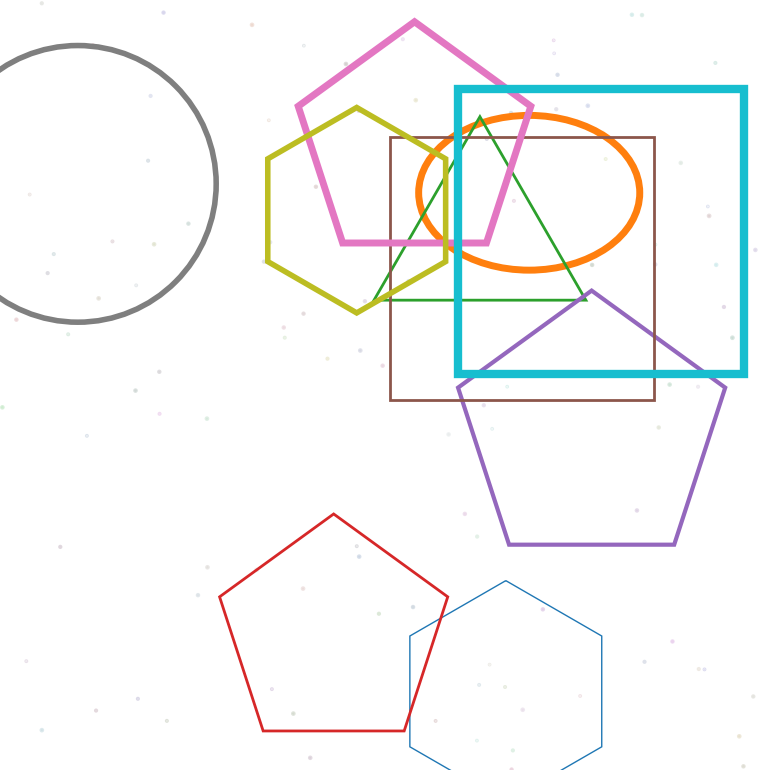[{"shape": "hexagon", "thickness": 0.5, "radius": 0.72, "center": [0.657, 0.102]}, {"shape": "oval", "thickness": 2.5, "radius": 0.72, "center": [0.687, 0.75]}, {"shape": "triangle", "thickness": 1, "radius": 0.79, "center": [0.623, 0.69]}, {"shape": "pentagon", "thickness": 1, "radius": 0.78, "center": [0.433, 0.177]}, {"shape": "pentagon", "thickness": 1.5, "radius": 0.91, "center": [0.768, 0.44]}, {"shape": "square", "thickness": 1, "radius": 0.86, "center": [0.678, 0.651]}, {"shape": "pentagon", "thickness": 2.5, "radius": 0.79, "center": [0.538, 0.813]}, {"shape": "circle", "thickness": 2, "radius": 0.9, "center": [0.101, 0.761]}, {"shape": "hexagon", "thickness": 2, "radius": 0.67, "center": [0.463, 0.727]}, {"shape": "square", "thickness": 3, "radius": 0.93, "center": [0.781, 0.699]}]